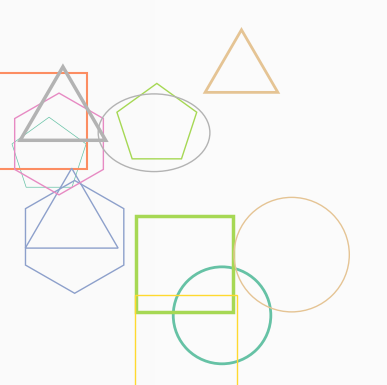[{"shape": "pentagon", "thickness": 0.5, "radius": 0.5, "center": [0.127, 0.595]}, {"shape": "circle", "thickness": 2, "radius": 0.63, "center": [0.573, 0.181]}, {"shape": "square", "thickness": 1.5, "radius": 0.62, "center": [0.1, 0.686]}, {"shape": "hexagon", "thickness": 1, "radius": 0.73, "center": [0.193, 0.385]}, {"shape": "triangle", "thickness": 1, "radius": 0.69, "center": [0.185, 0.425]}, {"shape": "hexagon", "thickness": 1, "radius": 0.66, "center": [0.152, 0.626]}, {"shape": "square", "thickness": 2.5, "radius": 0.63, "center": [0.476, 0.315]}, {"shape": "pentagon", "thickness": 1, "radius": 0.54, "center": [0.405, 0.675]}, {"shape": "square", "thickness": 1, "radius": 0.66, "center": [0.48, 0.103]}, {"shape": "circle", "thickness": 1, "radius": 0.74, "center": [0.753, 0.339]}, {"shape": "triangle", "thickness": 2, "radius": 0.54, "center": [0.623, 0.814]}, {"shape": "triangle", "thickness": 2.5, "radius": 0.64, "center": [0.162, 0.699]}, {"shape": "oval", "thickness": 1, "radius": 0.72, "center": [0.398, 0.655]}]